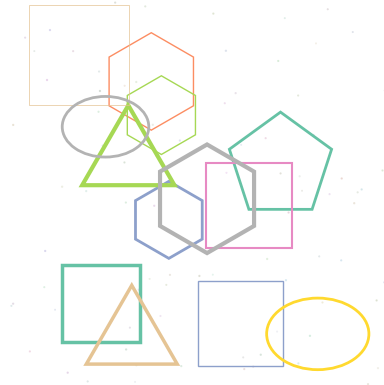[{"shape": "pentagon", "thickness": 2, "radius": 0.7, "center": [0.729, 0.569]}, {"shape": "square", "thickness": 2.5, "radius": 0.5, "center": [0.262, 0.212]}, {"shape": "hexagon", "thickness": 1, "radius": 0.63, "center": [0.393, 0.788]}, {"shape": "hexagon", "thickness": 2, "radius": 0.5, "center": [0.439, 0.429]}, {"shape": "square", "thickness": 1, "radius": 0.55, "center": [0.624, 0.16]}, {"shape": "square", "thickness": 1.5, "radius": 0.55, "center": [0.646, 0.466]}, {"shape": "hexagon", "thickness": 1, "radius": 0.51, "center": [0.419, 0.701]}, {"shape": "triangle", "thickness": 3, "radius": 0.69, "center": [0.333, 0.588]}, {"shape": "oval", "thickness": 2, "radius": 0.66, "center": [0.825, 0.133]}, {"shape": "square", "thickness": 0.5, "radius": 0.65, "center": [0.206, 0.858]}, {"shape": "triangle", "thickness": 2.5, "radius": 0.68, "center": [0.342, 0.122]}, {"shape": "oval", "thickness": 2, "radius": 0.56, "center": [0.274, 0.671]}, {"shape": "hexagon", "thickness": 3, "radius": 0.71, "center": [0.538, 0.484]}]